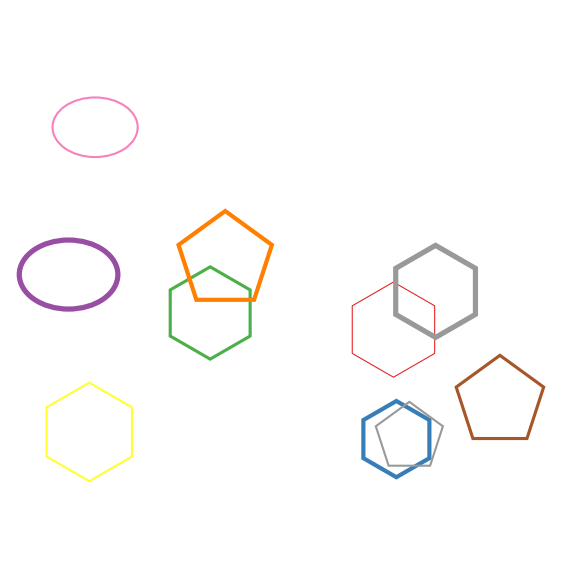[{"shape": "hexagon", "thickness": 0.5, "radius": 0.41, "center": [0.681, 0.428]}, {"shape": "hexagon", "thickness": 2, "radius": 0.33, "center": [0.686, 0.239]}, {"shape": "hexagon", "thickness": 1.5, "radius": 0.4, "center": [0.364, 0.457]}, {"shape": "oval", "thickness": 2.5, "radius": 0.43, "center": [0.119, 0.524]}, {"shape": "pentagon", "thickness": 2, "radius": 0.42, "center": [0.39, 0.549]}, {"shape": "hexagon", "thickness": 1, "radius": 0.43, "center": [0.155, 0.251]}, {"shape": "pentagon", "thickness": 1.5, "radius": 0.4, "center": [0.866, 0.304]}, {"shape": "oval", "thickness": 1, "radius": 0.37, "center": [0.165, 0.779]}, {"shape": "pentagon", "thickness": 1, "radius": 0.31, "center": [0.709, 0.242]}, {"shape": "hexagon", "thickness": 2.5, "radius": 0.4, "center": [0.754, 0.495]}]